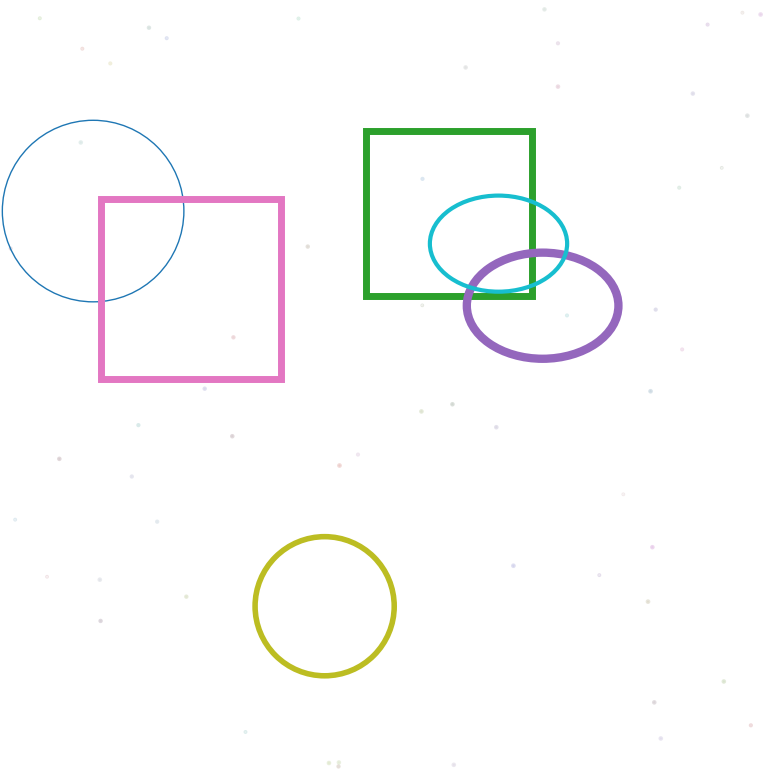[{"shape": "circle", "thickness": 0.5, "radius": 0.59, "center": [0.121, 0.726]}, {"shape": "square", "thickness": 2.5, "radius": 0.54, "center": [0.583, 0.722]}, {"shape": "oval", "thickness": 3, "radius": 0.49, "center": [0.705, 0.603]}, {"shape": "square", "thickness": 2.5, "radius": 0.58, "center": [0.248, 0.625]}, {"shape": "circle", "thickness": 2, "radius": 0.45, "center": [0.422, 0.213]}, {"shape": "oval", "thickness": 1.5, "radius": 0.45, "center": [0.647, 0.684]}]